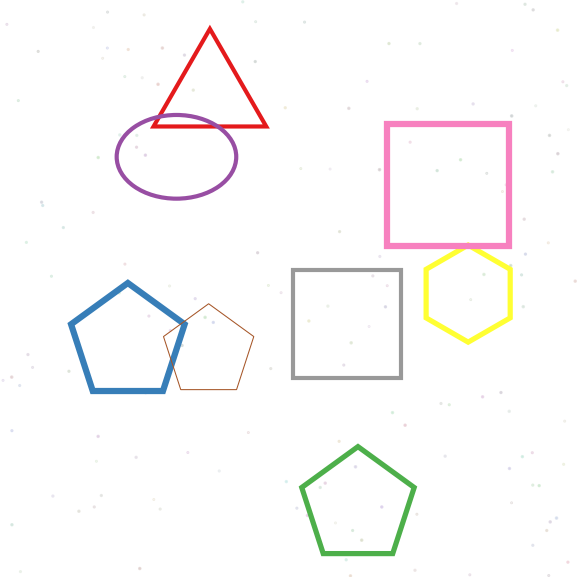[{"shape": "triangle", "thickness": 2, "radius": 0.56, "center": [0.363, 0.836]}, {"shape": "pentagon", "thickness": 3, "radius": 0.52, "center": [0.221, 0.406]}, {"shape": "pentagon", "thickness": 2.5, "radius": 0.51, "center": [0.62, 0.123]}, {"shape": "oval", "thickness": 2, "radius": 0.52, "center": [0.306, 0.728]}, {"shape": "hexagon", "thickness": 2.5, "radius": 0.42, "center": [0.811, 0.491]}, {"shape": "pentagon", "thickness": 0.5, "radius": 0.41, "center": [0.361, 0.391]}, {"shape": "square", "thickness": 3, "radius": 0.53, "center": [0.775, 0.679]}, {"shape": "square", "thickness": 2, "radius": 0.47, "center": [0.601, 0.438]}]